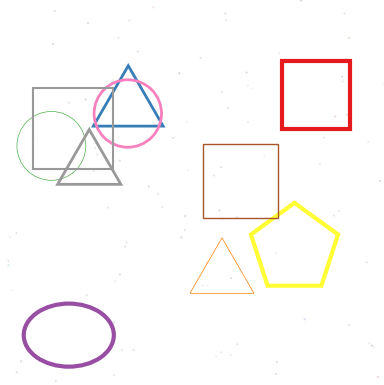[{"shape": "square", "thickness": 3, "radius": 0.44, "center": [0.821, 0.752]}, {"shape": "triangle", "thickness": 2, "radius": 0.52, "center": [0.333, 0.725]}, {"shape": "circle", "thickness": 0.5, "radius": 0.45, "center": [0.133, 0.621]}, {"shape": "oval", "thickness": 3, "radius": 0.58, "center": [0.179, 0.13]}, {"shape": "triangle", "thickness": 0.5, "radius": 0.48, "center": [0.577, 0.286]}, {"shape": "pentagon", "thickness": 3, "radius": 0.59, "center": [0.765, 0.354]}, {"shape": "square", "thickness": 1, "radius": 0.48, "center": [0.625, 0.531]}, {"shape": "circle", "thickness": 2, "radius": 0.44, "center": [0.332, 0.705]}, {"shape": "square", "thickness": 1.5, "radius": 0.52, "center": [0.189, 0.666]}, {"shape": "triangle", "thickness": 2, "radius": 0.47, "center": [0.232, 0.569]}]